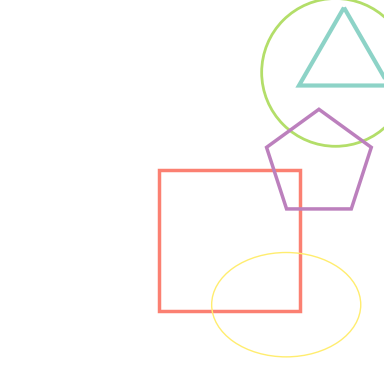[{"shape": "triangle", "thickness": 3, "radius": 0.67, "center": [0.893, 0.845]}, {"shape": "square", "thickness": 2.5, "radius": 0.92, "center": [0.595, 0.375]}, {"shape": "circle", "thickness": 2, "radius": 0.96, "center": [0.872, 0.812]}, {"shape": "pentagon", "thickness": 2.5, "radius": 0.72, "center": [0.828, 0.573]}, {"shape": "oval", "thickness": 1, "radius": 0.97, "center": [0.743, 0.209]}]